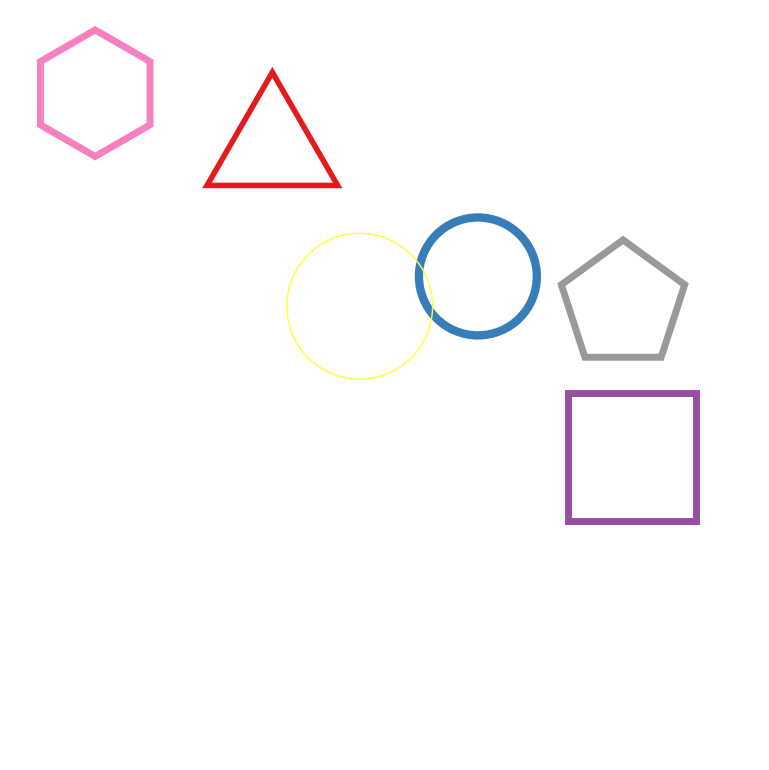[{"shape": "triangle", "thickness": 2, "radius": 0.49, "center": [0.354, 0.808]}, {"shape": "circle", "thickness": 3, "radius": 0.38, "center": [0.621, 0.641]}, {"shape": "square", "thickness": 2.5, "radius": 0.42, "center": [0.821, 0.406]}, {"shape": "circle", "thickness": 0.5, "radius": 0.47, "center": [0.467, 0.602]}, {"shape": "hexagon", "thickness": 2.5, "radius": 0.41, "center": [0.124, 0.879]}, {"shape": "pentagon", "thickness": 2.5, "radius": 0.42, "center": [0.809, 0.604]}]